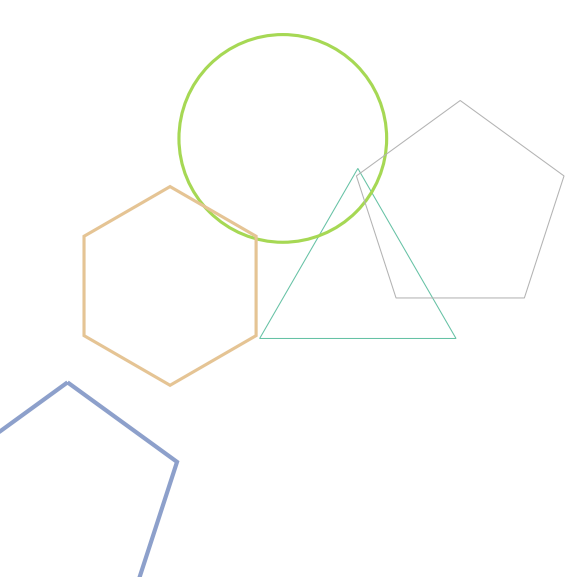[{"shape": "triangle", "thickness": 0.5, "radius": 0.98, "center": [0.62, 0.511]}, {"shape": "pentagon", "thickness": 2, "radius": 1.0, "center": [0.117, 0.138]}, {"shape": "circle", "thickness": 1.5, "radius": 0.9, "center": [0.49, 0.759]}, {"shape": "hexagon", "thickness": 1.5, "radius": 0.86, "center": [0.294, 0.504]}, {"shape": "pentagon", "thickness": 0.5, "radius": 0.95, "center": [0.797, 0.636]}]